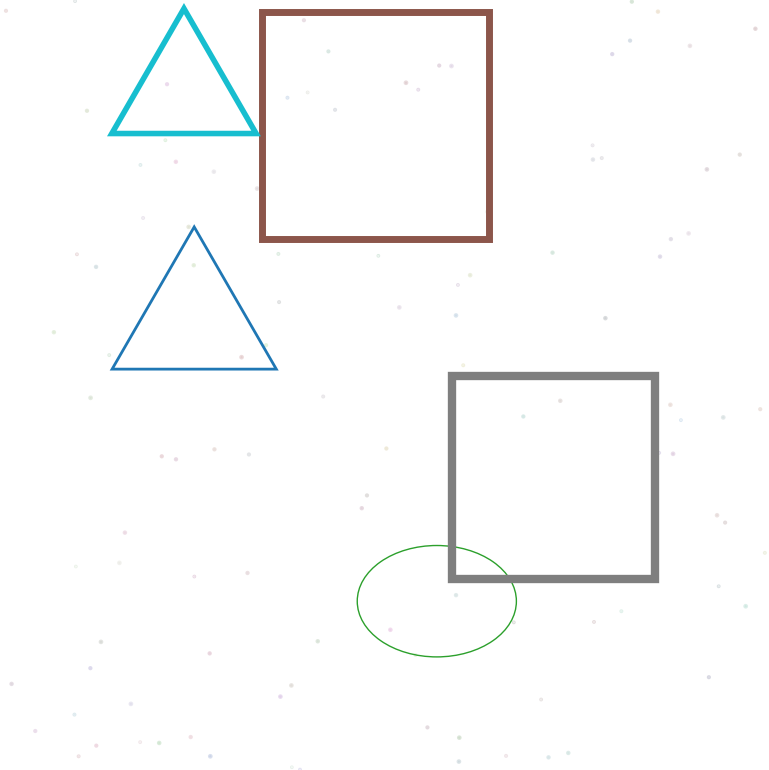[{"shape": "triangle", "thickness": 1, "radius": 0.62, "center": [0.252, 0.582]}, {"shape": "oval", "thickness": 0.5, "radius": 0.52, "center": [0.567, 0.219]}, {"shape": "square", "thickness": 2.5, "radius": 0.74, "center": [0.487, 0.837]}, {"shape": "square", "thickness": 3, "radius": 0.66, "center": [0.719, 0.38]}, {"shape": "triangle", "thickness": 2, "radius": 0.54, "center": [0.239, 0.881]}]